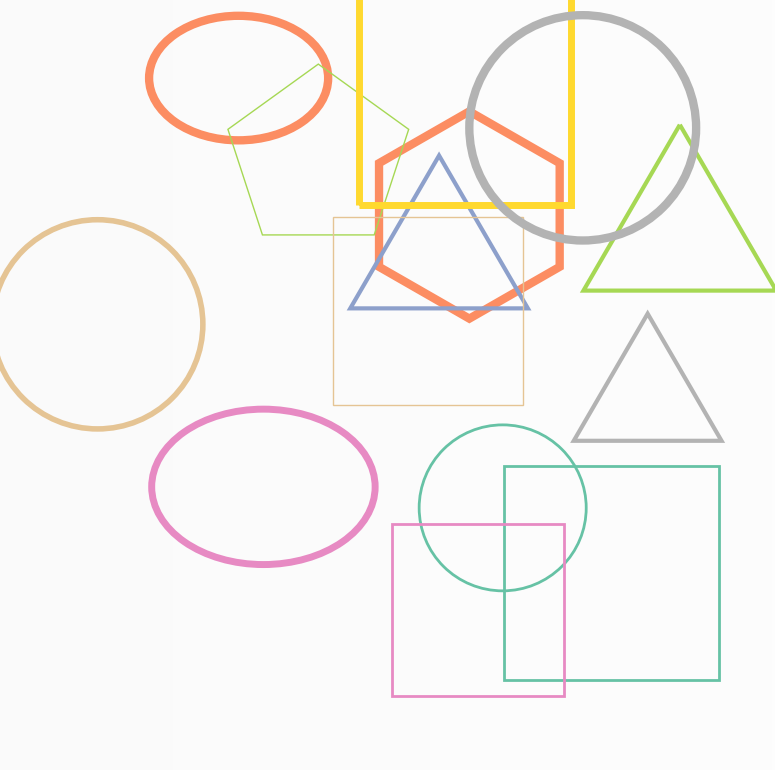[{"shape": "circle", "thickness": 1, "radius": 0.54, "center": [0.649, 0.34]}, {"shape": "square", "thickness": 1, "radius": 0.69, "center": [0.789, 0.256]}, {"shape": "oval", "thickness": 3, "radius": 0.58, "center": [0.308, 0.899]}, {"shape": "hexagon", "thickness": 3, "radius": 0.67, "center": [0.606, 0.721]}, {"shape": "triangle", "thickness": 1.5, "radius": 0.66, "center": [0.567, 0.666]}, {"shape": "square", "thickness": 1, "radius": 0.56, "center": [0.617, 0.208]}, {"shape": "oval", "thickness": 2.5, "radius": 0.72, "center": [0.34, 0.368]}, {"shape": "triangle", "thickness": 1.5, "radius": 0.72, "center": [0.877, 0.694]}, {"shape": "pentagon", "thickness": 0.5, "radius": 0.61, "center": [0.411, 0.794]}, {"shape": "square", "thickness": 2.5, "radius": 0.68, "center": [0.6, 0.87]}, {"shape": "square", "thickness": 0.5, "radius": 0.61, "center": [0.552, 0.596]}, {"shape": "circle", "thickness": 2, "radius": 0.68, "center": [0.126, 0.579]}, {"shape": "triangle", "thickness": 1.5, "radius": 0.55, "center": [0.836, 0.483]}, {"shape": "circle", "thickness": 3, "radius": 0.73, "center": [0.752, 0.834]}]